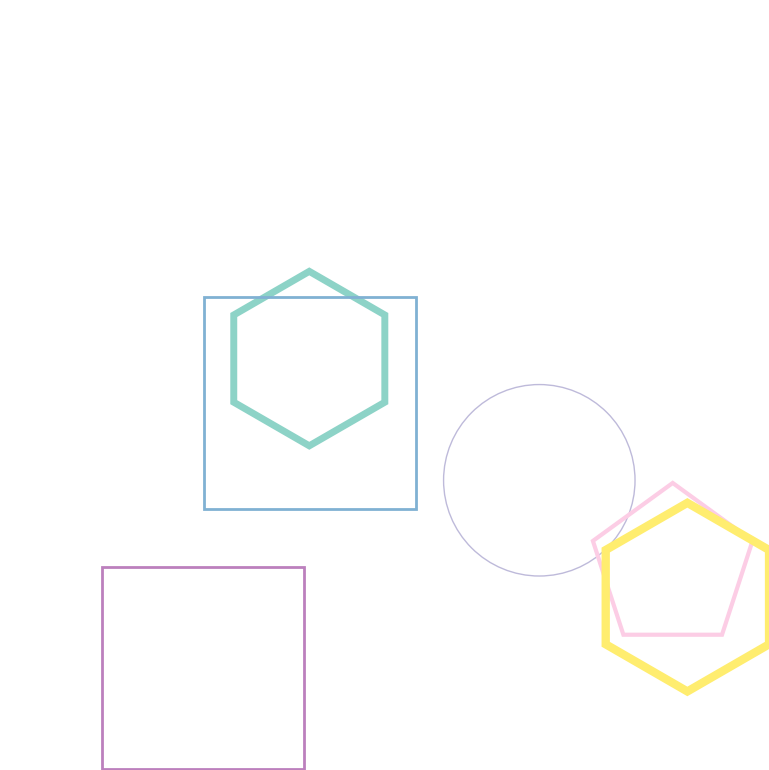[{"shape": "hexagon", "thickness": 2.5, "radius": 0.57, "center": [0.402, 0.534]}, {"shape": "circle", "thickness": 0.5, "radius": 0.62, "center": [0.7, 0.376]}, {"shape": "square", "thickness": 1, "radius": 0.69, "center": [0.403, 0.476]}, {"shape": "pentagon", "thickness": 1.5, "radius": 0.54, "center": [0.874, 0.264]}, {"shape": "square", "thickness": 1, "radius": 0.65, "center": [0.264, 0.133]}, {"shape": "hexagon", "thickness": 3, "radius": 0.61, "center": [0.893, 0.224]}]